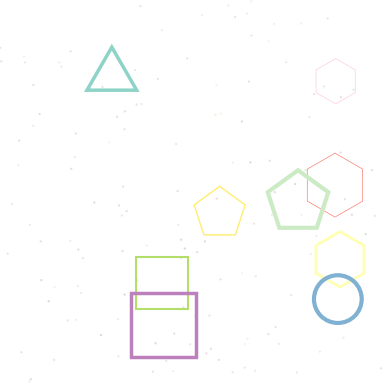[{"shape": "triangle", "thickness": 2.5, "radius": 0.37, "center": [0.29, 0.803]}, {"shape": "hexagon", "thickness": 2, "radius": 0.36, "center": [0.883, 0.326]}, {"shape": "hexagon", "thickness": 0.5, "radius": 0.42, "center": [0.87, 0.519]}, {"shape": "circle", "thickness": 3, "radius": 0.31, "center": [0.878, 0.223]}, {"shape": "square", "thickness": 1.5, "radius": 0.34, "center": [0.422, 0.265]}, {"shape": "hexagon", "thickness": 0.5, "radius": 0.29, "center": [0.872, 0.789]}, {"shape": "square", "thickness": 2.5, "radius": 0.42, "center": [0.425, 0.156]}, {"shape": "pentagon", "thickness": 3, "radius": 0.41, "center": [0.774, 0.475]}, {"shape": "pentagon", "thickness": 1, "radius": 0.35, "center": [0.57, 0.446]}]